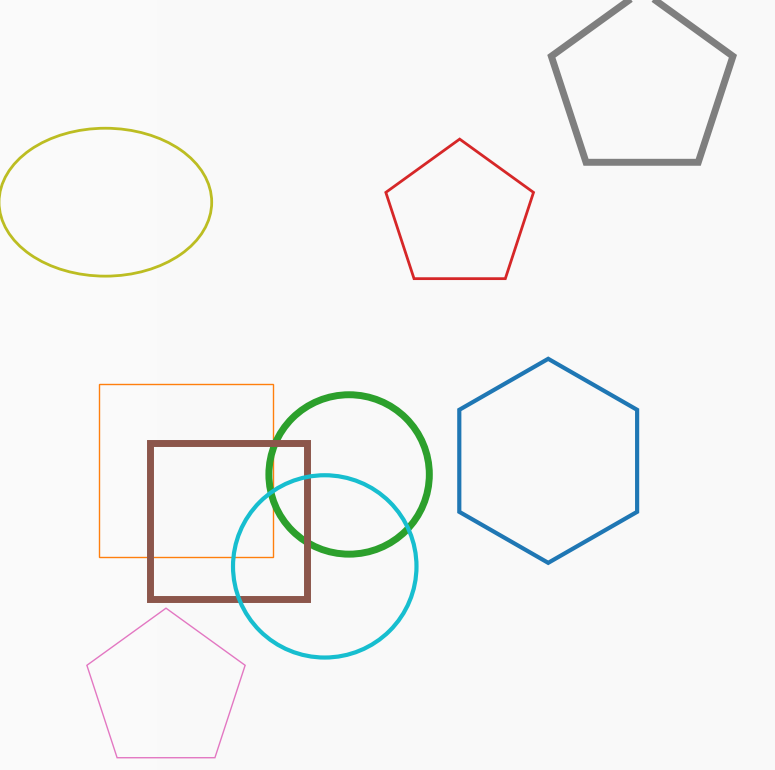[{"shape": "hexagon", "thickness": 1.5, "radius": 0.66, "center": [0.707, 0.402]}, {"shape": "square", "thickness": 0.5, "radius": 0.56, "center": [0.24, 0.388]}, {"shape": "circle", "thickness": 2.5, "radius": 0.52, "center": [0.45, 0.384]}, {"shape": "pentagon", "thickness": 1, "radius": 0.5, "center": [0.593, 0.719]}, {"shape": "square", "thickness": 2.5, "radius": 0.51, "center": [0.295, 0.323]}, {"shape": "pentagon", "thickness": 0.5, "radius": 0.54, "center": [0.214, 0.103]}, {"shape": "pentagon", "thickness": 2.5, "radius": 0.62, "center": [0.829, 0.889]}, {"shape": "oval", "thickness": 1, "radius": 0.69, "center": [0.136, 0.737]}, {"shape": "circle", "thickness": 1.5, "radius": 0.59, "center": [0.419, 0.264]}]